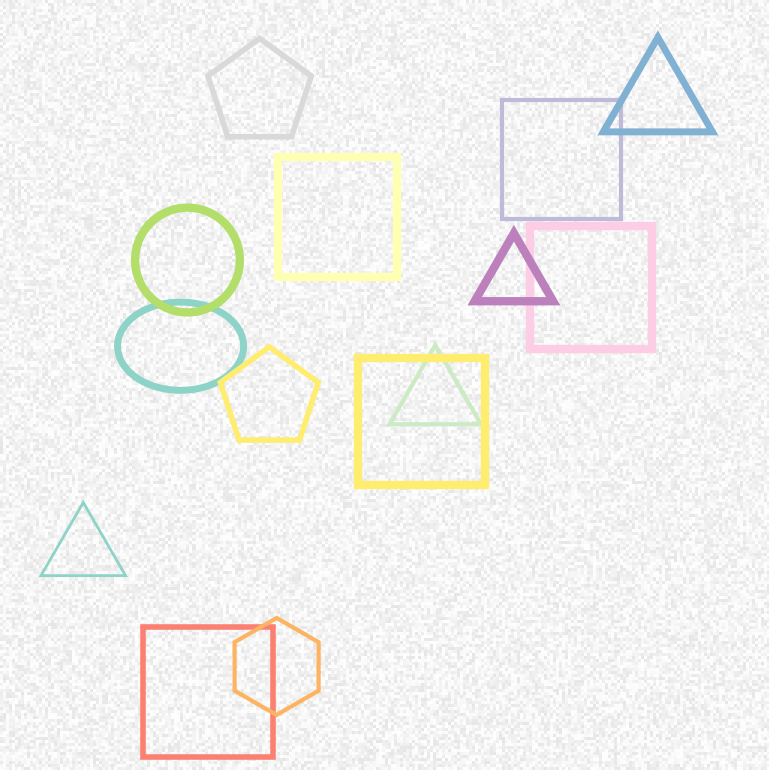[{"shape": "oval", "thickness": 2.5, "radius": 0.41, "center": [0.234, 0.55]}, {"shape": "triangle", "thickness": 1, "radius": 0.32, "center": [0.108, 0.284]}, {"shape": "square", "thickness": 3, "radius": 0.39, "center": [0.438, 0.718]}, {"shape": "square", "thickness": 1.5, "radius": 0.39, "center": [0.73, 0.792]}, {"shape": "square", "thickness": 2, "radius": 0.42, "center": [0.27, 0.101]}, {"shape": "triangle", "thickness": 2.5, "radius": 0.41, "center": [0.854, 0.87]}, {"shape": "hexagon", "thickness": 1.5, "radius": 0.31, "center": [0.359, 0.135]}, {"shape": "circle", "thickness": 3, "radius": 0.34, "center": [0.243, 0.662]}, {"shape": "square", "thickness": 3, "radius": 0.4, "center": [0.768, 0.627]}, {"shape": "pentagon", "thickness": 2, "radius": 0.35, "center": [0.337, 0.88]}, {"shape": "triangle", "thickness": 3, "radius": 0.29, "center": [0.667, 0.638]}, {"shape": "triangle", "thickness": 1.5, "radius": 0.34, "center": [0.565, 0.483]}, {"shape": "pentagon", "thickness": 2, "radius": 0.33, "center": [0.35, 0.483]}, {"shape": "square", "thickness": 3, "radius": 0.41, "center": [0.548, 0.453]}]